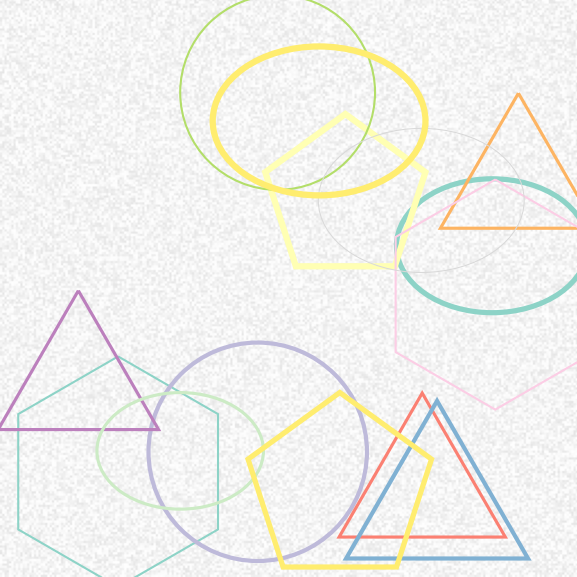[{"shape": "oval", "thickness": 2.5, "radius": 0.83, "center": [0.852, 0.574]}, {"shape": "hexagon", "thickness": 1, "radius": 1.0, "center": [0.205, 0.182]}, {"shape": "pentagon", "thickness": 3, "radius": 0.73, "center": [0.598, 0.656]}, {"shape": "circle", "thickness": 2, "radius": 0.95, "center": [0.446, 0.217]}, {"shape": "triangle", "thickness": 1.5, "radius": 0.83, "center": [0.731, 0.152]}, {"shape": "triangle", "thickness": 2, "radius": 0.91, "center": [0.757, 0.123]}, {"shape": "triangle", "thickness": 1.5, "radius": 0.78, "center": [0.898, 0.682]}, {"shape": "circle", "thickness": 1, "radius": 0.84, "center": [0.481, 0.839]}, {"shape": "hexagon", "thickness": 1, "radius": 1.0, "center": [0.858, 0.489]}, {"shape": "oval", "thickness": 0.5, "radius": 0.89, "center": [0.729, 0.652]}, {"shape": "triangle", "thickness": 1.5, "radius": 0.8, "center": [0.136, 0.335]}, {"shape": "oval", "thickness": 1.5, "radius": 0.72, "center": [0.312, 0.218]}, {"shape": "oval", "thickness": 3, "radius": 0.92, "center": [0.553, 0.79]}, {"shape": "pentagon", "thickness": 2.5, "radius": 0.84, "center": [0.588, 0.152]}]